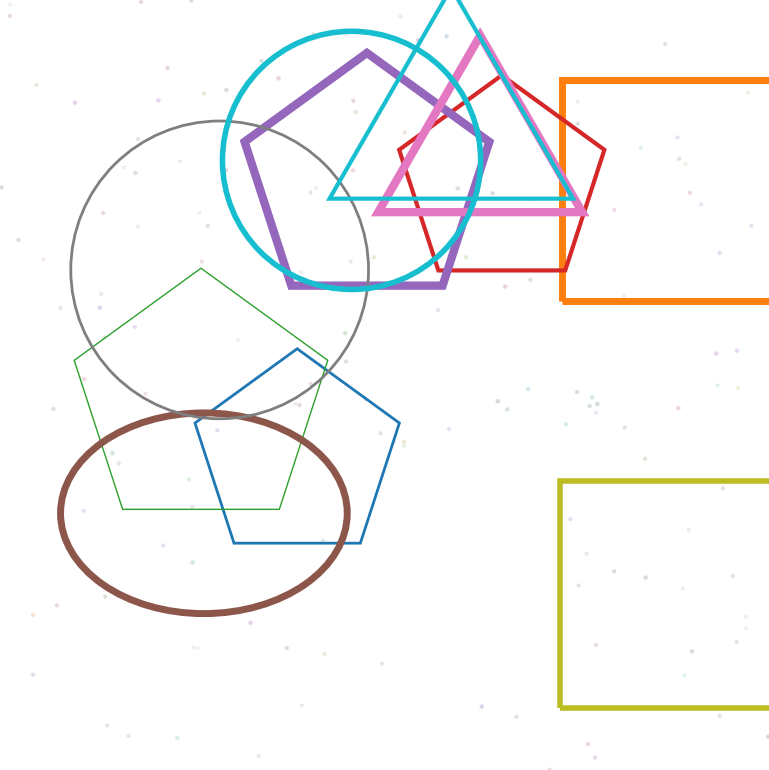[{"shape": "pentagon", "thickness": 1, "radius": 0.7, "center": [0.386, 0.408]}, {"shape": "square", "thickness": 2.5, "radius": 0.72, "center": [0.874, 0.752]}, {"shape": "pentagon", "thickness": 0.5, "radius": 0.87, "center": [0.261, 0.479]}, {"shape": "pentagon", "thickness": 1.5, "radius": 0.7, "center": [0.652, 0.762]}, {"shape": "pentagon", "thickness": 3, "radius": 0.84, "center": [0.477, 0.764]}, {"shape": "oval", "thickness": 2.5, "radius": 0.93, "center": [0.265, 0.333]}, {"shape": "triangle", "thickness": 3, "radius": 0.76, "center": [0.624, 0.801]}, {"shape": "circle", "thickness": 1, "radius": 0.97, "center": [0.285, 0.649]}, {"shape": "square", "thickness": 2, "radius": 0.73, "center": [0.874, 0.228]}, {"shape": "triangle", "thickness": 1.5, "radius": 0.91, "center": [0.586, 0.833]}, {"shape": "circle", "thickness": 2, "radius": 0.84, "center": [0.457, 0.792]}]